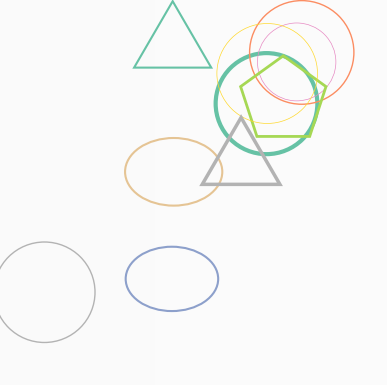[{"shape": "triangle", "thickness": 1.5, "radius": 0.57, "center": [0.446, 0.882]}, {"shape": "circle", "thickness": 3, "radius": 0.66, "center": [0.688, 0.731]}, {"shape": "circle", "thickness": 1, "radius": 0.67, "center": [0.779, 0.864]}, {"shape": "oval", "thickness": 1.5, "radius": 0.6, "center": [0.444, 0.276]}, {"shape": "circle", "thickness": 0.5, "radius": 0.51, "center": [0.766, 0.839]}, {"shape": "pentagon", "thickness": 2, "radius": 0.58, "center": [0.731, 0.739]}, {"shape": "circle", "thickness": 0.5, "radius": 0.65, "center": [0.69, 0.809]}, {"shape": "oval", "thickness": 1.5, "radius": 0.63, "center": [0.448, 0.554]}, {"shape": "circle", "thickness": 1, "radius": 0.65, "center": [0.115, 0.241]}, {"shape": "triangle", "thickness": 2.5, "radius": 0.58, "center": [0.622, 0.579]}]